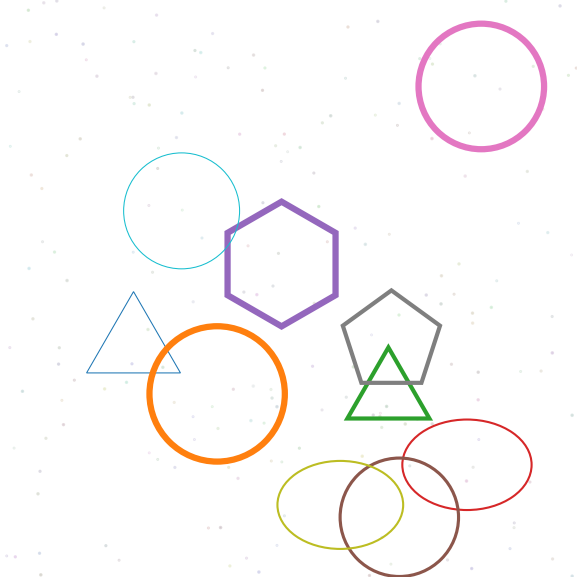[{"shape": "triangle", "thickness": 0.5, "radius": 0.47, "center": [0.231, 0.4]}, {"shape": "circle", "thickness": 3, "radius": 0.59, "center": [0.376, 0.317]}, {"shape": "triangle", "thickness": 2, "radius": 0.41, "center": [0.673, 0.315]}, {"shape": "oval", "thickness": 1, "radius": 0.56, "center": [0.809, 0.194]}, {"shape": "hexagon", "thickness": 3, "radius": 0.54, "center": [0.488, 0.542]}, {"shape": "circle", "thickness": 1.5, "radius": 0.51, "center": [0.691, 0.103]}, {"shape": "circle", "thickness": 3, "radius": 0.54, "center": [0.833, 0.849]}, {"shape": "pentagon", "thickness": 2, "radius": 0.44, "center": [0.678, 0.408]}, {"shape": "oval", "thickness": 1, "radius": 0.54, "center": [0.589, 0.125]}, {"shape": "circle", "thickness": 0.5, "radius": 0.5, "center": [0.314, 0.634]}]